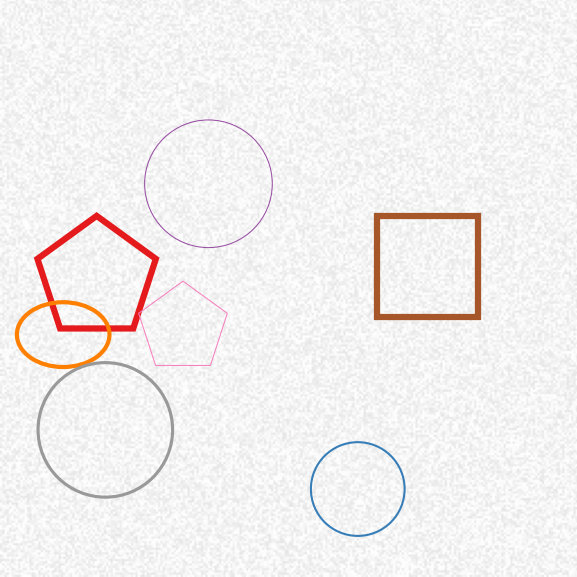[{"shape": "pentagon", "thickness": 3, "radius": 0.54, "center": [0.167, 0.518]}, {"shape": "circle", "thickness": 1, "radius": 0.41, "center": [0.619, 0.152]}, {"shape": "circle", "thickness": 0.5, "radius": 0.55, "center": [0.361, 0.681]}, {"shape": "oval", "thickness": 2, "radius": 0.4, "center": [0.109, 0.42]}, {"shape": "square", "thickness": 3, "radius": 0.44, "center": [0.741, 0.538]}, {"shape": "pentagon", "thickness": 0.5, "radius": 0.4, "center": [0.317, 0.432]}, {"shape": "circle", "thickness": 1.5, "radius": 0.58, "center": [0.182, 0.255]}]